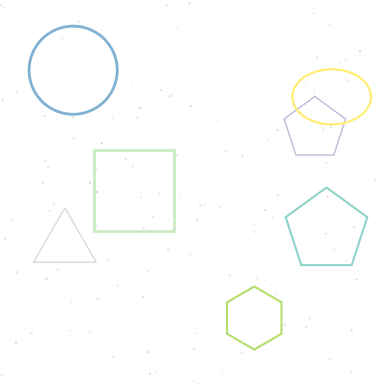[{"shape": "pentagon", "thickness": 1.5, "radius": 0.56, "center": [0.848, 0.401]}, {"shape": "pentagon", "thickness": 1, "radius": 0.42, "center": [0.818, 0.665]}, {"shape": "circle", "thickness": 2, "radius": 0.57, "center": [0.19, 0.818]}, {"shape": "hexagon", "thickness": 1.5, "radius": 0.41, "center": [0.66, 0.174]}, {"shape": "triangle", "thickness": 1, "radius": 0.47, "center": [0.169, 0.366]}, {"shape": "square", "thickness": 2, "radius": 0.52, "center": [0.348, 0.504]}, {"shape": "oval", "thickness": 1.5, "radius": 0.51, "center": [0.862, 0.748]}]